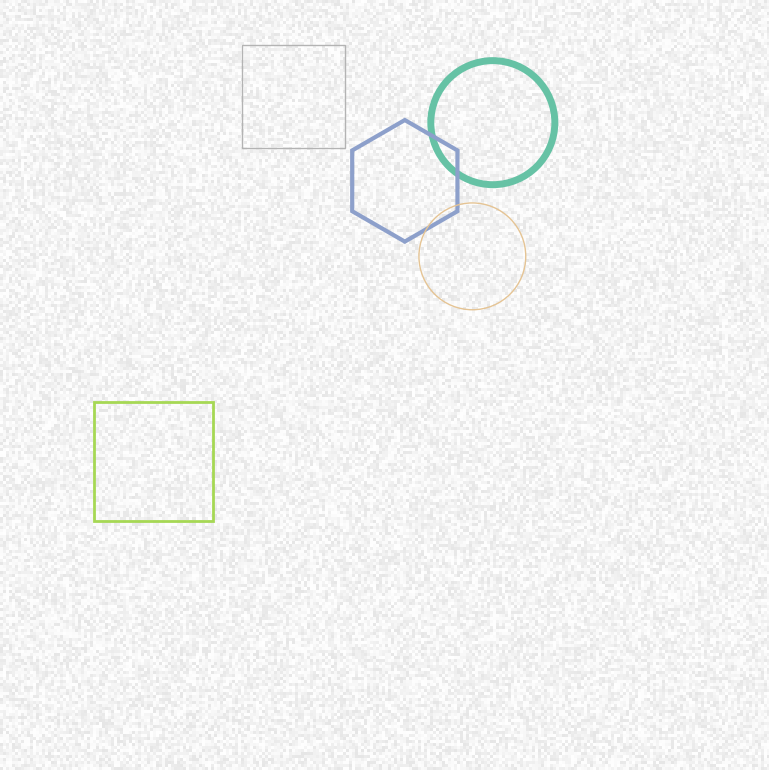[{"shape": "circle", "thickness": 2.5, "radius": 0.4, "center": [0.64, 0.841]}, {"shape": "hexagon", "thickness": 1.5, "radius": 0.39, "center": [0.526, 0.765]}, {"shape": "square", "thickness": 1, "radius": 0.39, "center": [0.199, 0.401]}, {"shape": "circle", "thickness": 0.5, "radius": 0.35, "center": [0.613, 0.667]}, {"shape": "square", "thickness": 0.5, "radius": 0.33, "center": [0.382, 0.874]}]